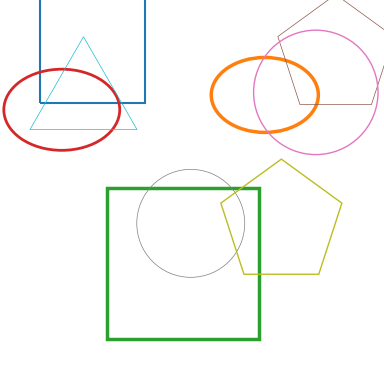[{"shape": "square", "thickness": 1.5, "radius": 0.68, "center": [0.24, 0.869]}, {"shape": "oval", "thickness": 2.5, "radius": 0.7, "center": [0.688, 0.753]}, {"shape": "square", "thickness": 2.5, "radius": 0.98, "center": [0.475, 0.316]}, {"shape": "oval", "thickness": 2, "radius": 0.75, "center": [0.16, 0.715]}, {"shape": "pentagon", "thickness": 0.5, "radius": 0.79, "center": [0.872, 0.856]}, {"shape": "circle", "thickness": 1, "radius": 0.81, "center": [0.82, 0.76]}, {"shape": "circle", "thickness": 0.5, "radius": 0.7, "center": [0.495, 0.42]}, {"shape": "pentagon", "thickness": 1, "radius": 0.83, "center": [0.731, 0.421]}, {"shape": "triangle", "thickness": 0.5, "radius": 0.8, "center": [0.217, 0.744]}]